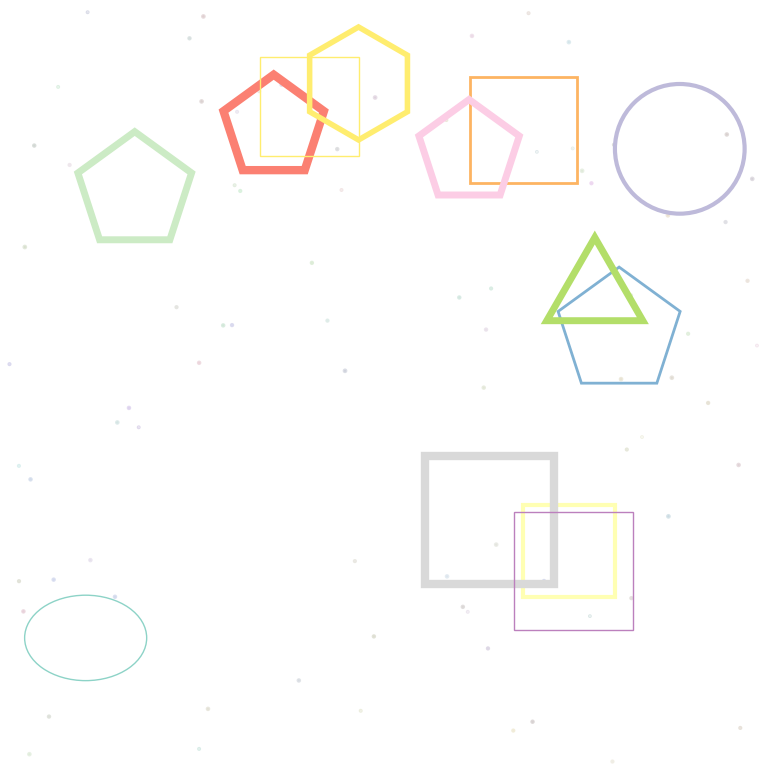[{"shape": "oval", "thickness": 0.5, "radius": 0.4, "center": [0.111, 0.172]}, {"shape": "square", "thickness": 1.5, "radius": 0.3, "center": [0.739, 0.285]}, {"shape": "circle", "thickness": 1.5, "radius": 0.42, "center": [0.883, 0.807]}, {"shape": "pentagon", "thickness": 3, "radius": 0.34, "center": [0.355, 0.834]}, {"shape": "pentagon", "thickness": 1, "radius": 0.42, "center": [0.804, 0.57]}, {"shape": "square", "thickness": 1, "radius": 0.34, "center": [0.68, 0.832]}, {"shape": "triangle", "thickness": 2.5, "radius": 0.36, "center": [0.772, 0.62]}, {"shape": "pentagon", "thickness": 2.5, "radius": 0.34, "center": [0.609, 0.802]}, {"shape": "square", "thickness": 3, "radius": 0.42, "center": [0.636, 0.325]}, {"shape": "square", "thickness": 0.5, "radius": 0.38, "center": [0.745, 0.259]}, {"shape": "pentagon", "thickness": 2.5, "radius": 0.39, "center": [0.175, 0.751]}, {"shape": "hexagon", "thickness": 2, "radius": 0.37, "center": [0.466, 0.892]}, {"shape": "square", "thickness": 0.5, "radius": 0.32, "center": [0.402, 0.862]}]